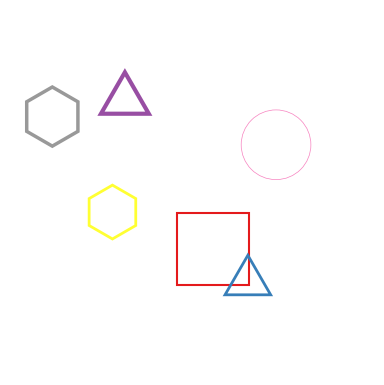[{"shape": "square", "thickness": 1.5, "radius": 0.47, "center": [0.554, 0.352]}, {"shape": "triangle", "thickness": 2, "radius": 0.34, "center": [0.644, 0.268]}, {"shape": "triangle", "thickness": 3, "radius": 0.36, "center": [0.324, 0.74]}, {"shape": "hexagon", "thickness": 2, "radius": 0.35, "center": [0.292, 0.449]}, {"shape": "circle", "thickness": 0.5, "radius": 0.45, "center": [0.717, 0.624]}, {"shape": "hexagon", "thickness": 2.5, "radius": 0.38, "center": [0.136, 0.697]}]